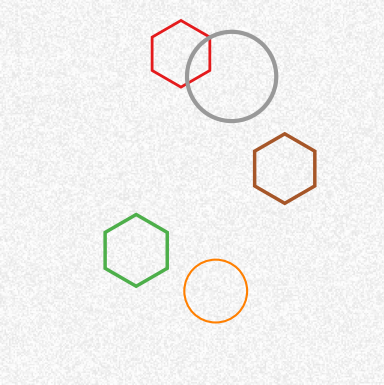[{"shape": "hexagon", "thickness": 2, "radius": 0.43, "center": [0.47, 0.86]}, {"shape": "hexagon", "thickness": 2.5, "radius": 0.47, "center": [0.354, 0.35]}, {"shape": "circle", "thickness": 1.5, "radius": 0.41, "center": [0.56, 0.244]}, {"shape": "hexagon", "thickness": 2.5, "radius": 0.45, "center": [0.74, 0.562]}, {"shape": "circle", "thickness": 3, "radius": 0.58, "center": [0.602, 0.801]}]